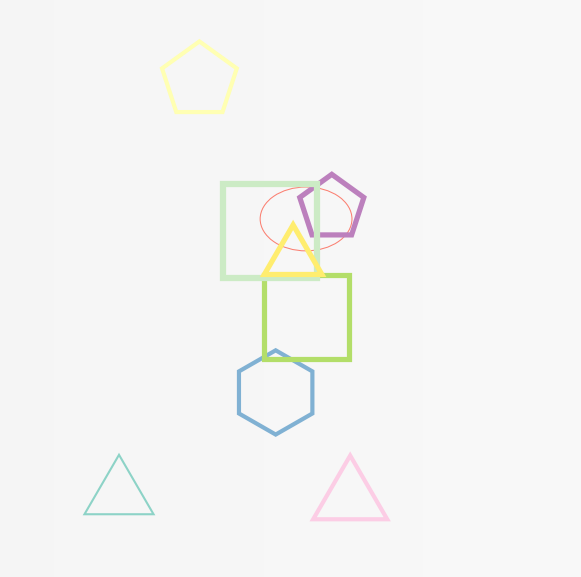[{"shape": "triangle", "thickness": 1, "radius": 0.34, "center": [0.205, 0.143]}, {"shape": "pentagon", "thickness": 2, "radius": 0.34, "center": [0.343, 0.86]}, {"shape": "oval", "thickness": 0.5, "radius": 0.39, "center": [0.527, 0.62]}, {"shape": "hexagon", "thickness": 2, "radius": 0.36, "center": [0.474, 0.32]}, {"shape": "square", "thickness": 2.5, "radius": 0.37, "center": [0.528, 0.45]}, {"shape": "triangle", "thickness": 2, "radius": 0.37, "center": [0.602, 0.137]}, {"shape": "pentagon", "thickness": 2.5, "radius": 0.29, "center": [0.571, 0.639]}, {"shape": "square", "thickness": 3, "radius": 0.4, "center": [0.465, 0.599]}, {"shape": "triangle", "thickness": 2.5, "radius": 0.29, "center": [0.504, 0.552]}]